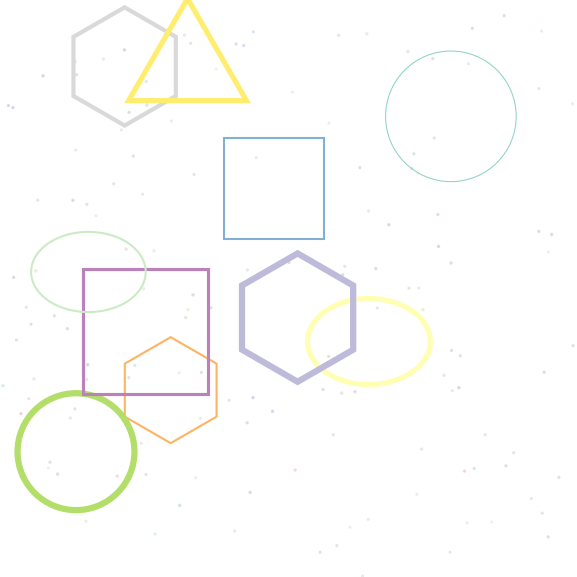[{"shape": "circle", "thickness": 0.5, "radius": 0.57, "center": [0.781, 0.798]}, {"shape": "oval", "thickness": 2.5, "radius": 0.53, "center": [0.639, 0.408]}, {"shape": "hexagon", "thickness": 3, "radius": 0.56, "center": [0.515, 0.449]}, {"shape": "square", "thickness": 1, "radius": 0.43, "center": [0.475, 0.673]}, {"shape": "hexagon", "thickness": 1, "radius": 0.46, "center": [0.296, 0.324]}, {"shape": "circle", "thickness": 3, "radius": 0.51, "center": [0.132, 0.217]}, {"shape": "hexagon", "thickness": 2, "radius": 0.51, "center": [0.216, 0.884]}, {"shape": "square", "thickness": 1.5, "radius": 0.54, "center": [0.253, 0.425]}, {"shape": "oval", "thickness": 1, "radius": 0.5, "center": [0.153, 0.528]}, {"shape": "triangle", "thickness": 2.5, "radius": 0.59, "center": [0.325, 0.884]}]